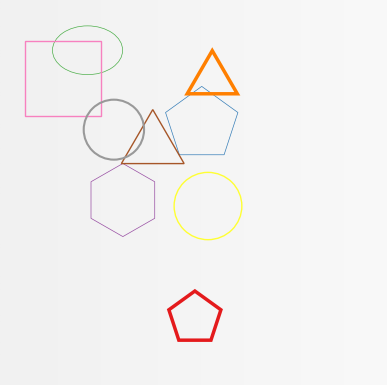[{"shape": "pentagon", "thickness": 2.5, "radius": 0.35, "center": [0.503, 0.174]}, {"shape": "pentagon", "thickness": 0.5, "radius": 0.49, "center": [0.521, 0.677]}, {"shape": "oval", "thickness": 0.5, "radius": 0.45, "center": [0.226, 0.869]}, {"shape": "hexagon", "thickness": 0.5, "radius": 0.47, "center": [0.317, 0.48]}, {"shape": "triangle", "thickness": 2.5, "radius": 0.37, "center": [0.548, 0.794]}, {"shape": "circle", "thickness": 1, "radius": 0.44, "center": [0.537, 0.465]}, {"shape": "triangle", "thickness": 1, "radius": 0.47, "center": [0.394, 0.622]}, {"shape": "square", "thickness": 1, "radius": 0.49, "center": [0.162, 0.796]}, {"shape": "circle", "thickness": 1.5, "radius": 0.39, "center": [0.294, 0.663]}]